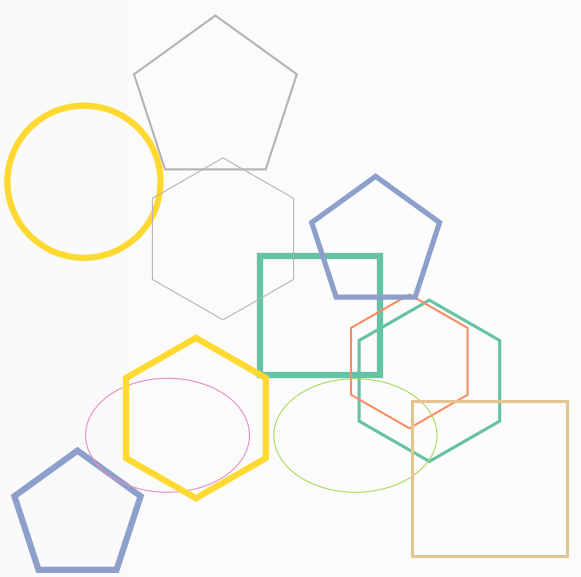[{"shape": "square", "thickness": 3, "radius": 0.51, "center": [0.55, 0.453]}, {"shape": "hexagon", "thickness": 1.5, "radius": 0.7, "center": [0.739, 0.34]}, {"shape": "hexagon", "thickness": 1, "radius": 0.58, "center": [0.704, 0.373]}, {"shape": "pentagon", "thickness": 3, "radius": 0.57, "center": [0.133, 0.105]}, {"shape": "pentagon", "thickness": 2.5, "radius": 0.58, "center": [0.646, 0.578]}, {"shape": "oval", "thickness": 0.5, "radius": 0.71, "center": [0.288, 0.245]}, {"shape": "oval", "thickness": 0.5, "radius": 0.7, "center": [0.612, 0.245]}, {"shape": "circle", "thickness": 3, "radius": 0.66, "center": [0.144, 0.684]}, {"shape": "hexagon", "thickness": 3, "radius": 0.69, "center": [0.337, 0.275]}, {"shape": "square", "thickness": 1.5, "radius": 0.67, "center": [0.842, 0.171]}, {"shape": "pentagon", "thickness": 1, "radius": 0.74, "center": [0.371, 0.825]}, {"shape": "hexagon", "thickness": 0.5, "radius": 0.7, "center": [0.384, 0.585]}]